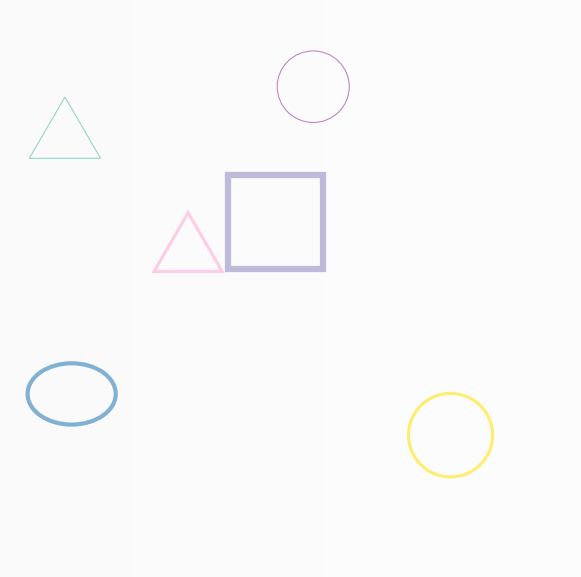[{"shape": "triangle", "thickness": 0.5, "radius": 0.35, "center": [0.112, 0.76]}, {"shape": "square", "thickness": 3, "radius": 0.41, "center": [0.474, 0.614]}, {"shape": "oval", "thickness": 2, "radius": 0.38, "center": [0.123, 0.317]}, {"shape": "triangle", "thickness": 1.5, "radius": 0.34, "center": [0.324, 0.563]}, {"shape": "circle", "thickness": 0.5, "radius": 0.31, "center": [0.539, 0.849]}, {"shape": "circle", "thickness": 1.5, "radius": 0.36, "center": [0.775, 0.246]}]